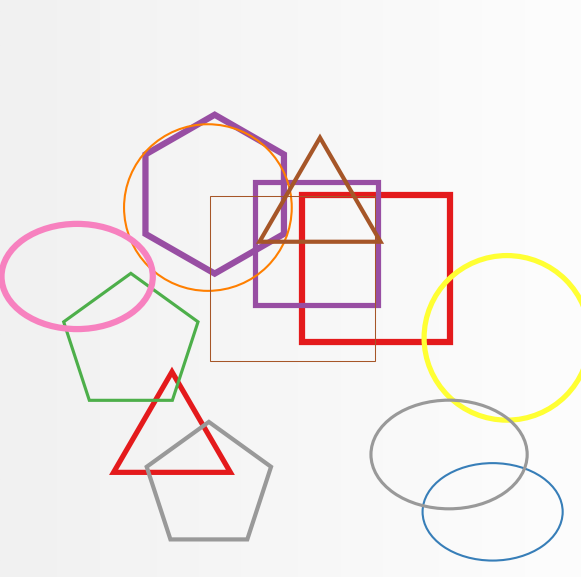[{"shape": "triangle", "thickness": 2.5, "radius": 0.58, "center": [0.296, 0.239]}, {"shape": "square", "thickness": 3, "radius": 0.63, "center": [0.647, 0.535]}, {"shape": "oval", "thickness": 1, "radius": 0.6, "center": [0.848, 0.113]}, {"shape": "pentagon", "thickness": 1.5, "radius": 0.61, "center": [0.225, 0.404]}, {"shape": "square", "thickness": 2.5, "radius": 0.53, "center": [0.545, 0.578]}, {"shape": "hexagon", "thickness": 3, "radius": 0.69, "center": [0.369, 0.663]}, {"shape": "circle", "thickness": 1, "radius": 0.72, "center": [0.358, 0.64]}, {"shape": "circle", "thickness": 2.5, "radius": 0.71, "center": [0.872, 0.414]}, {"shape": "triangle", "thickness": 2, "radius": 0.6, "center": [0.551, 0.641]}, {"shape": "square", "thickness": 0.5, "radius": 0.71, "center": [0.503, 0.517]}, {"shape": "oval", "thickness": 3, "radius": 0.65, "center": [0.133, 0.52]}, {"shape": "pentagon", "thickness": 2, "radius": 0.56, "center": [0.359, 0.156]}, {"shape": "oval", "thickness": 1.5, "radius": 0.67, "center": [0.773, 0.212]}]